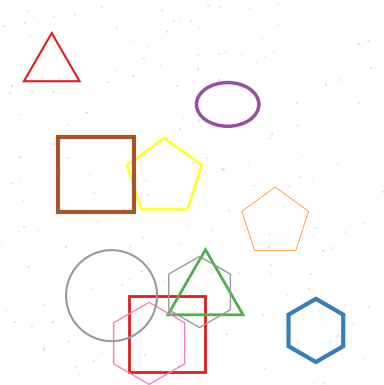[{"shape": "square", "thickness": 2, "radius": 0.49, "center": [0.434, 0.132]}, {"shape": "triangle", "thickness": 1.5, "radius": 0.42, "center": [0.134, 0.831]}, {"shape": "hexagon", "thickness": 3, "radius": 0.41, "center": [0.82, 0.142]}, {"shape": "triangle", "thickness": 2, "radius": 0.56, "center": [0.534, 0.239]}, {"shape": "oval", "thickness": 2.5, "radius": 0.41, "center": [0.591, 0.729]}, {"shape": "pentagon", "thickness": 0.5, "radius": 0.46, "center": [0.715, 0.423]}, {"shape": "pentagon", "thickness": 2, "radius": 0.51, "center": [0.427, 0.539]}, {"shape": "square", "thickness": 3, "radius": 0.49, "center": [0.249, 0.546]}, {"shape": "hexagon", "thickness": 1, "radius": 0.53, "center": [0.387, 0.108]}, {"shape": "circle", "thickness": 1.5, "radius": 0.59, "center": [0.29, 0.232]}, {"shape": "hexagon", "thickness": 1, "radius": 0.46, "center": [0.518, 0.242]}]